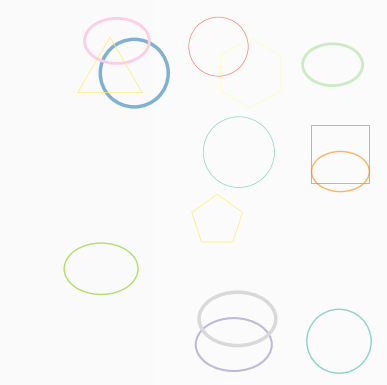[{"shape": "circle", "thickness": 0.5, "radius": 0.46, "center": [0.616, 0.605]}, {"shape": "circle", "thickness": 1, "radius": 0.42, "center": [0.875, 0.114]}, {"shape": "hexagon", "thickness": 0.5, "radius": 0.45, "center": [0.647, 0.81]}, {"shape": "oval", "thickness": 1.5, "radius": 0.49, "center": [0.603, 0.105]}, {"shape": "circle", "thickness": 0.5, "radius": 0.38, "center": [0.564, 0.879]}, {"shape": "circle", "thickness": 2.5, "radius": 0.44, "center": [0.346, 0.81]}, {"shape": "oval", "thickness": 1, "radius": 0.37, "center": [0.879, 0.554]}, {"shape": "oval", "thickness": 1, "radius": 0.48, "center": [0.261, 0.302]}, {"shape": "oval", "thickness": 2, "radius": 0.42, "center": [0.302, 0.894]}, {"shape": "oval", "thickness": 2.5, "radius": 0.5, "center": [0.613, 0.172]}, {"shape": "square", "thickness": 0.5, "radius": 0.37, "center": [0.878, 0.6]}, {"shape": "oval", "thickness": 2, "radius": 0.39, "center": [0.858, 0.832]}, {"shape": "triangle", "thickness": 0.5, "radius": 0.48, "center": [0.284, 0.807]}, {"shape": "pentagon", "thickness": 0.5, "radius": 0.34, "center": [0.56, 0.427]}]